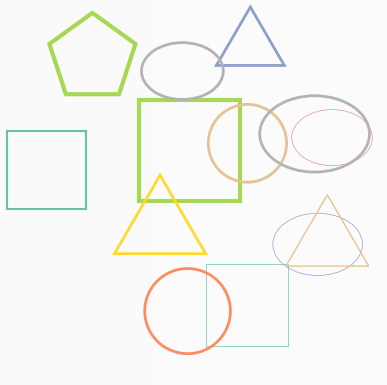[{"shape": "square", "thickness": 1.5, "radius": 0.51, "center": [0.12, 0.559]}, {"shape": "square", "thickness": 0.5, "radius": 0.53, "center": [0.637, 0.207]}, {"shape": "circle", "thickness": 2, "radius": 0.55, "center": [0.484, 0.192]}, {"shape": "oval", "thickness": 0.5, "radius": 0.58, "center": [0.82, 0.365]}, {"shape": "triangle", "thickness": 2, "radius": 0.51, "center": [0.646, 0.881]}, {"shape": "oval", "thickness": 0.5, "radius": 0.52, "center": [0.857, 0.643]}, {"shape": "pentagon", "thickness": 3, "radius": 0.58, "center": [0.239, 0.85]}, {"shape": "square", "thickness": 3, "radius": 0.65, "center": [0.489, 0.609]}, {"shape": "triangle", "thickness": 2, "radius": 0.68, "center": [0.413, 0.409]}, {"shape": "circle", "thickness": 2, "radius": 0.51, "center": [0.639, 0.628]}, {"shape": "triangle", "thickness": 1, "radius": 0.62, "center": [0.845, 0.37]}, {"shape": "oval", "thickness": 2, "radius": 0.53, "center": [0.471, 0.815]}, {"shape": "oval", "thickness": 2, "radius": 0.71, "center": [0.812, 0.652]}]